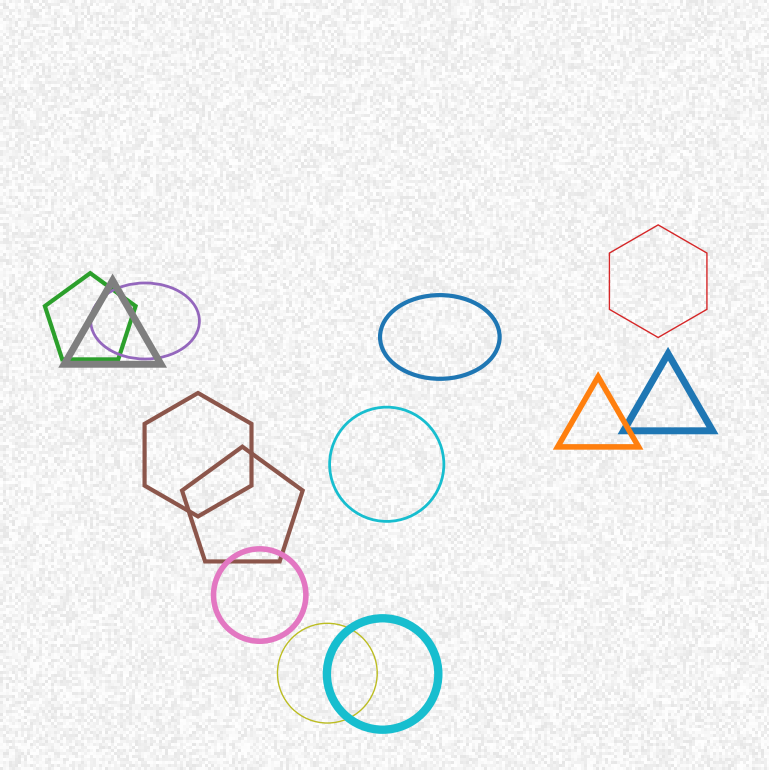[{"shape": "oval", "thickness": 1.5, "radius": 0.39, "center": [0.571, 0.562]}, {"shape": "triangle", "thickness": 2.5, "radius": 0.33, "center": [0.868, 0.474]}, {"shape": "triangle", "thickness": 2, "radius": 0.3, "center": [0.777, 0.45]}, {"shape": "pentagon", "thickness": 1.5, "radius": 0.31, "center": [0.117, 0.583]}, {"shape": "hexagon", "thickness": 0.5, "radius": 0.37, "center": [0.855, 0.635]}, {"shape": "oval", "thickness": 1, "radius": 0.35, "center": [0.188, 0.583]}, {"shape": "pentagon", "thickness": 1.5, "radius": 0.41, "center": [0.315, 0.337]}, {"shape": "hexagon", "thickness": 1.5, "radius": 0.4, "center": [0.257, 0.409]}, {"shape": "circle", "thickness": 2, "radius": 0.3, "center": [0.337, 0.227]}, {"shape": "triangle", "thickness": 2.5, "radius": 0.36, "center": [0.146, 0.563]}, {"shape": "circle", "thickness": 0.5, "radius": 0.32, "center": [0.425, 0.126]}, {"shape": "circle", "thickness": 3, "radius": 0.36, "center": [0.497, 0.125]}, {"shape": "circle", "thickness": 1, "radius": 0.37, "center": [0.502, 0.397]}]